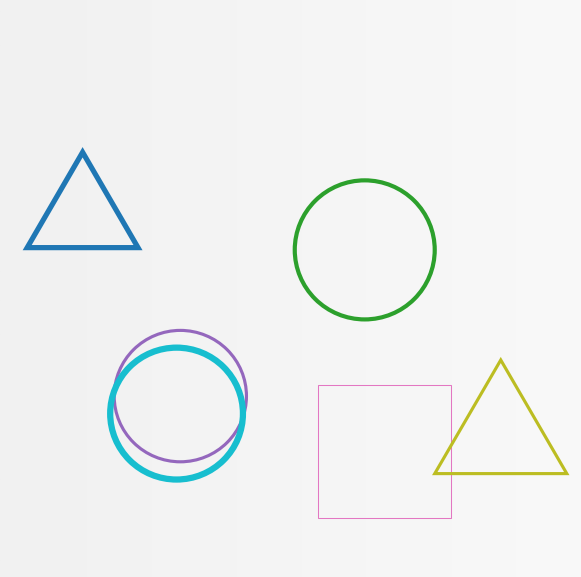[{"shape": "triangle", "thickness": 2.5, "radius": 0.55, "center": [0.142, 0.625]}, {"shape": "circle", "thickness": 2, "radius": 0.6, "center": [0.628, 0.566]}, {"shape": "circle", "thickness": 1.5, "radius": 0.57, "center": [0.31, 0.313]}, {"shape": "square", "thickness": 0.5, "radius": 0.57, "center": [0.661, 0.217]}, {"shape": "triangle", "thickness": 1.5, "radius": 0.66, "center": [0.862, 0.245]}, {"shape": "circle", "thickness": 3, "radius": 0.57, "center": [0.304, 0.283]}]